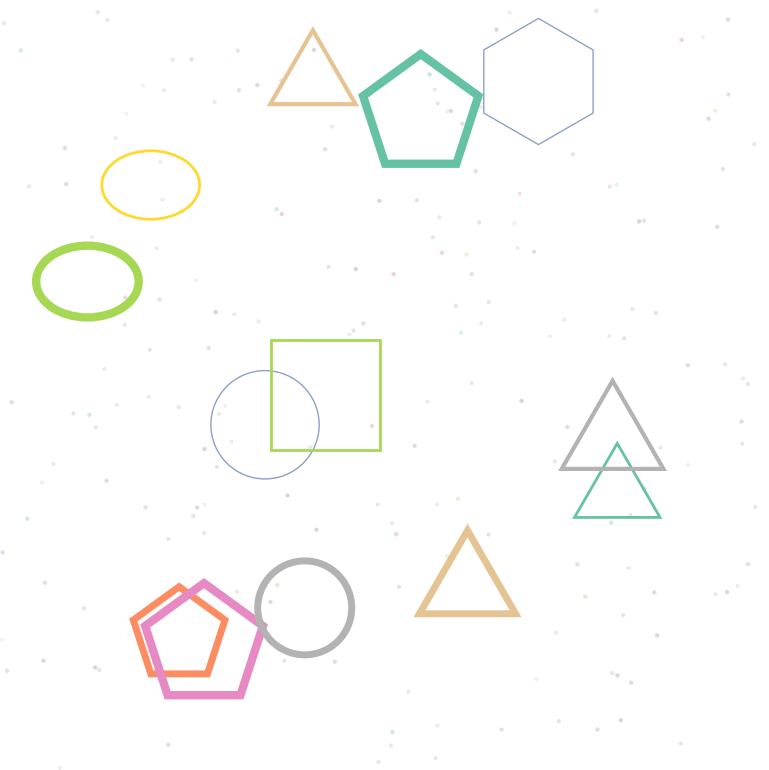[{"shape": "pentagon", "thickness": 3, "radius": 0.39, "center": [0.546, 0.851]}, {"shape": "triangle", "thickness": 1, "radius": 0.32, "center": [0.802, 0.36]}, {"shape": "pentagon", "thickness": 2.5, "radius": 0.31, "center": [0.233, 0.175]}, {"shape": "hexagon", "thickness": 0.5, "radius": 0.41, "center": [0.699, 0.894]}, {"shape": "circle", "thickness": 0.5, "radius": 0.35, "center": [0.344, 0.448]}, {"shape": "pentagon", "thickness": 3, "radius": 0.4, "center": [0.265, 0.162]}, {"shape": "oval", "thickness": 3, "radius": 0.33, "center": [0.114, 0.634]}, {"shape": "square", "thickness": 1, "radius": 0.36, "center": [0.423, 0.487]}, {"shape": "oval", "thickness": 1, "radius": 0.32, "center": [0.196, 0.76]}, {"shape": "triangle", "thickness": 2.5, "radius": 0.36, "center": [0.607, 0.239]}, {"shape": "triangle", "thickness": 1.5, "radius": 0.32, "center": [0.406, 0.897]}, {"shape": "triangle", "thickness": 1.5, "radius": 0.38, "center": [0.796, 0.429]}, {"shape": "circle", "thickness": 2.5, "radius": 0.31, "center": [0.396, 0.211]}]